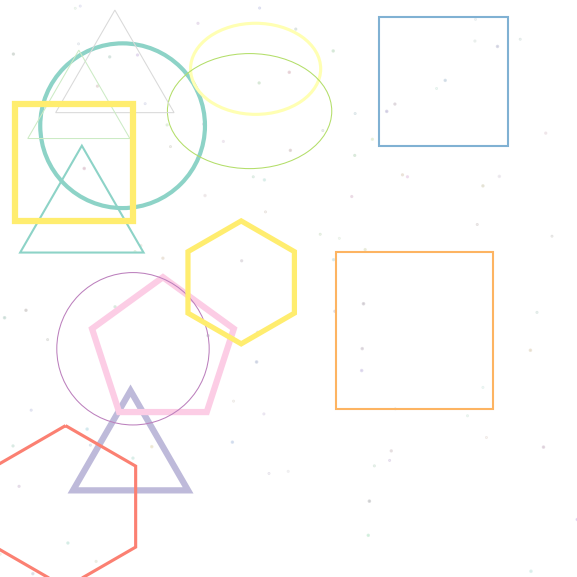[{"shape": "triangle", "thickness": 1, "radius": 0.62, "center": [0.142, 0.624]}, {"shape": "circle", "thickness": 2, "radius": 0.71, "center": [0.212, 0.781]}, {"shape": "oval", "thickness": 1.5, "radius": 0.56, "center": [0.443, 0.88]}, {"shape": "triangle", "thickness": 3, "radius": 0.58, "center": [0.226, 0.208]}, {"shape": "hexagon", "thickness": 1.5, "radius": 0.7, "center": [0.113, 0.122]}, {"shape": "square", "thickness": 1, "radius": 0.56, "center": [0.768, 0.858]}, {"shape": "square", "thickness": 1, "radius": 0.68, "center": [0.718, 0.427]}, {"shape": "oval", "thickness": 0.5, "radius": 0.71, "center": [0.432, 0.807]}, {"shape": "pentagon", "thickness": 3, "radius": 0.65, "center": [0.282, 0.39]}, {"shape": "triangle", "thickness": 0.5, "radius": 0.59, "center": [0.199, 0.863]}, {"shape": "circle", "thickness": 0.5, "radius": 0.66, "center": [0.23, 0.395]}, {"shape": "triangle", "thickness": 0.5, "radius": 0.51, "center": [0.137, 0.81]}, {"shape": "hexagon", "thickness": 2.5, "radius": 0.53, "center": [0.418, 0.51]}, {"shape": "square", "thickness": 3, "radius": 0.51, "center": [0.128, 0.718]}]